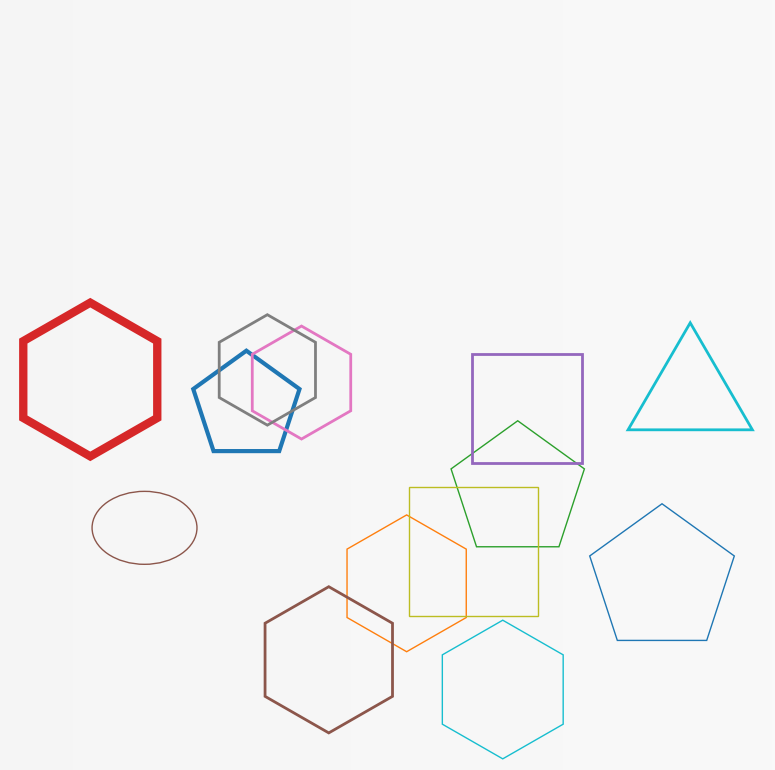[{"shape": "pentagon", "thickness": 1.5, "radius": 0.36, "center": [0.318, 0.472]}, {"shape": "pentagon", "thickness": 0.5, "radius": 0.49, "center": [0.854, 0.248]}, {"shape": "hexagon", "thickness": 0.5, "radius": 0.44, "center": [0.525, 0.242]}, {"shape": "pentagon", "thickness": 0.5, "radius": 0.45, "center": [0.668, 0.363]}, {"shape": "hexagon", "thickness": 3, "radius": 0.5, "center": [0.116, 0.507]}, {"shape": "square", "thickness": 1, "radius": 0.35, "center": [0.68, 0.469]}, {"shape": "oval", "thickness": 0.5, "radius": 0.34, "center": [0.186, 0.315]}, {"shape": "hexagon", "thickness": 1, "radius": 0.47, "center": [0.424, 0.143]}, {"shape": "hexagon", "thickness": 1, "radius": 0.37, "center": [0.389, 0.503]}, {"shape": "hexagon", "thickness": 1, "radius": 0.36, "center": [0.345, 0.52]}, {"shape": "square", "thickness": 0.5, "radius": 0.42, "center": [0.611, 0.284]}, {"shape": "hexagon", "thickness": 0.5, "radius": 0.45, "center": [0.649, 0.105]}, {"shape": "triangle", "thickness": 1, "radius": 0.46, "center": [0.891, 0.488]}]